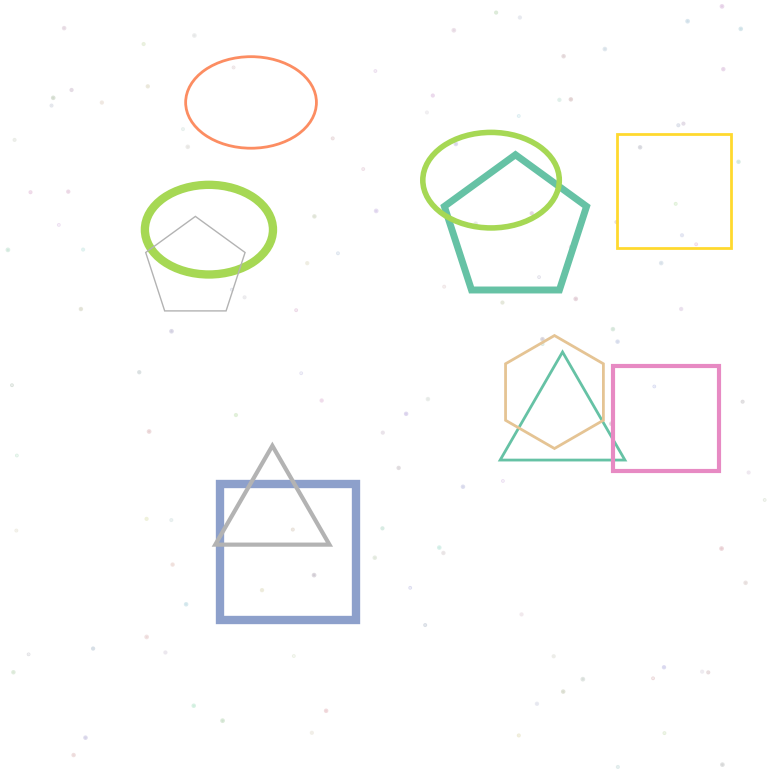[{"shape": "pentagon", "thickness": 2.5, "radius": 0.49, "center": [0.669, 0.702]}, {"shape": "triangle", "thickness": 1, "radius": 0.47, "center": [0.731, 0.449]}, {"shape": "oval", "thickness": 1, "radius": 0.42, "center": [0.326, 0.867]}, {"shape": "square", "thickness": 3, "radius": 0.44, "center": [0.374, 0.283]}, {"shape": "square", "thickness": 1.5, "radius": 0.34, "center": [0.865, 0.456]}, {"shape": "oval", "thickness": 3, "radius": 0.42, "center": [0.271, 0.702]}, {"shape": "oval", "thickness": 2, "radius": 0.44, "center": [0.638, 0.766]}, {"shape": "square", "thickness": 1, "radius": 0.37, "center": [0.875, 0.752]}, {"shape": "hexagon", "thickness": 1, "radius": 0.37, "center": [0.72, 0.491]}, {"shape": "triangle", "thickness": 1.5, "radius": 0.43, "center": [0.354, 0.335]}, {"shape": "pentagon", "thickness": 0.5, "radius": 0.34, "center": [0.254, 0.651]}]